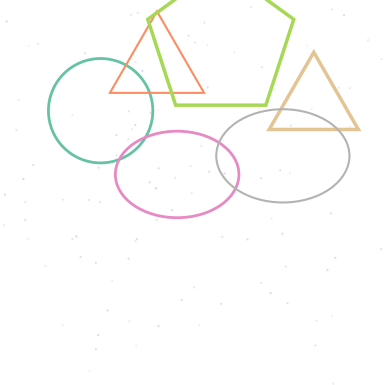[{"shape": "circle", "thickness": 2, "radius": 0.68, "center": [0.261, 0.712]}, {"shape": "triangle", "thickness": 1.5, "radius": 0.71, "center": [0.408, 0.829]}, {"shape": "oval", "thickness": 2, "radius": 0.8, "center": [0.46, 0.547]}, {"shape": "pentagon", "thickness": 2.5, "radius": 1.0, "center": [0.573, 0.888]}, {"shape": "triangle", "thickness": 2.5, "radius": 0.67, "center": [0.815, 0.731]}, {"shape": "oval", "thickness": 1.5, "radius": 0.86, "center": [0.735, 0.595]}]